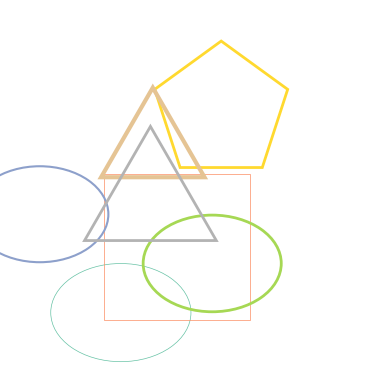[{"shape": "oval", "thickness": 0.5, "radius": 0.91, "center": [0.314, 0.188]}, {"shape": "square", "thickness": 0.5, "radius": 0.95, "center": [0.46, 0.358]}, {"shape": "oval", "thickness": 1.5, "radius": 0.89, "center": [0.103, 0.444]}, {"shape": "oval", "thickness": 2, "radius": 0.9, "center": [0.551, 0.316]}, {"shape": "pentagon", "thickness": 2, "radius": 0.91, "center": [0.575, 0.712]}, {"shape": "triangle", "thickness": 3, "radius": 0.78, "center": [0.397, 0.617]}, {"shape": "triangle", "thickness": 2, "radius": 0.99, "center": [0.391, 0.474]}]